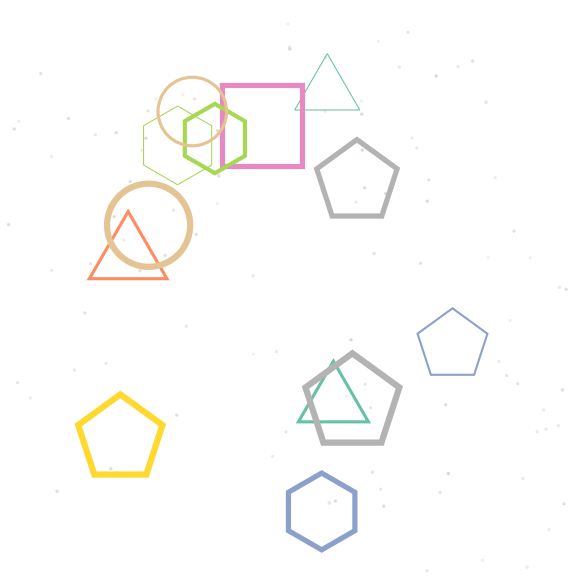[{"shape": "triangle", "thickness": 0.5, "radius": 0.33, "center": [0.567, 0.841]}, {"shape": "triangle", "thickness": 1.5, "radius": 0.35, "center": [0.577, 0.304]}, {"shape": "triangle", "thickness": 1.5, "radius": 0.39, "center": [0.222, 0.555]}, {"shape": "hexagon", "thickness": 2.5, "radius": 0.33, "center": [0.557, 0.114]}, {"shape": "pentagon", "thickness": 1, "radius": 0.32, "center": [0.784, 0.402]}, {"shape": "square", "thickness": 2.5, "radius": 0.35, "center": [0.454, 0.782]}, {"shape": "hexagon", "thickness": 0.5, "radius": 0.34, "center": [0.308, 0.747]}, {"shape": "hexagon", "thickness": 2, "radius": 0.3, "center": [0.372, 0.759]}, {"shape": "pentagon", "thickness": 3, "radius": 0.38, "center": [0.208, 0.239]}, {"shape": "circle", "thickness": 3, "radius": 0.36, "center": [0.257, 0.609]}, {"shape": "circle", "thickness": 1.5, "radius": 0.3, "center": [0.333, 0.806]}, {"shape": "pentagon", "thickness": 3, "radius": 0.43, "center": [0.61, 0.302]}, {"shape": "pentagon", "thickness": 2.5, "radius": 0.37, "center": [0.618, 0.684]}]